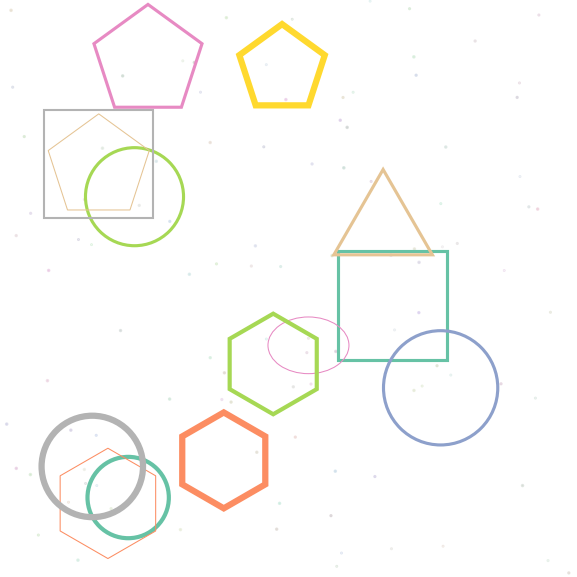[{"shape": "square", "thickness": 1.5, "radius": 0.47, "center": [0.679, 0.47]}, {"shape": "circle", "thickness": 2, "radius": 0.35, "center": [0.222, 0.138]}, {"shape": "hexagon", "thickness": 3, "radius": 0.42, "center": [0.387, 0.202]}, {"shape": "hexagon", "thickness": 0.5, "radius": 0.48, "center": [0.187, 0.127]}, {"shape": "circle", "thickness": 1.5, "radius": 0.49, "center": [0.763, 0.328]}, {"shape": "pentagon", "thickness": 1.5, "radius": 0.49, "center": [0.256, 0.893]}, {"shape": "oval", "thickness": 0.5, "radius": 0.35, "center": [0.534, 0.401]}, {"shape": "hexagon", "thickness": 2, "radius": 0.44, "center": [0.473, 0.369]}, {"shape": "circle", "thickness": 1.5, "radius": 0.42, "center": [0.233, 0.659]}, {"shape": "pentagon", "thickness": 3, "radius": 0.39, "center": [0.488, 0.88]}, {"shape": "pentagon", "thickness": 0.5, "radius": 0.46, "center": [0.171, 0.71]}, {"shape": "triangle", "thickness": 1.5, "radius": 0.49, "center": [0.663, 0.607]}, {"shape": "circle", "thickness": 3, "radius": 0.44, "center": [0.16, 0.191]}, {"shape": "square", "thickness": 1, "radius": 0.47, "center": [0.17, 0.715]}]